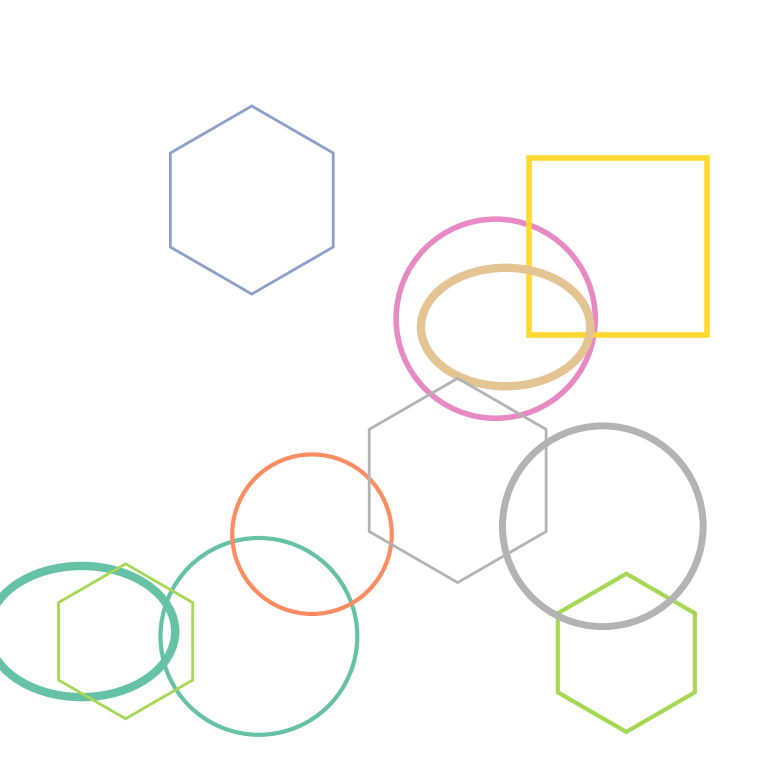[{"shape": "circle", "thickness": 1.5, "radius": 0.64, "center": [0.336, 0.174]}, {"shape": "oval", "thickness": 3, "radius": 0.61, "center": [0.106, 0.18]}, {"shape": "circle", "thickness": 1.5, "radius": 0.52, "center": [0.405, 0.306]}, {"shape": "hexagon", "thickness": 1, "radius": 0.61, "center": [0.327, 0.74]}, {"shape": "circle", "thickness": 2, "radius": 0.65, "center": [0.644, 0.586]}, {"shape": "hexagon", "thickness": 1, "radius": 0.5, "center": [0.163, 0.167]}, {"shape": "hexagon", "thickness": 1.5, "radius": 0.51, "center": [0.813, 0.152]}, {"shape": "square", "thickness": 2, "radius": 0.58, "center": [0.802, 0.68]}, {"shape": "oval", "thickness": 3, "radius": 0.55, "center": [0.657, 0.575]}, {"shape": "hexagon", "thickness": 1, "radius": 0.66, "center": [0.594, 0.376]}, {"shape": "circle", "thickness": 2.5, "radius": 0.65, "center": [0.783, 0.317]}]